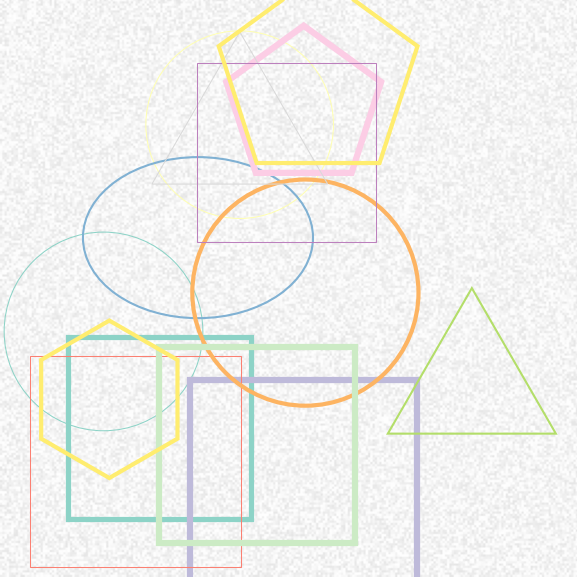[{"shape": "circle", "thickness": 0.5, "radius": 0.86, "center": [0.179, 0.425]}, {"shape": "square", "thickness": 2.5, "radius": 0.79, "center": [0.276, 0.258]}, {"shape": "circle", "thickness": 0.5, "radius": 0.81, "center": [0.415, 0.783]}, {"shape": "square", "thickness": 3, "radius": 0.98, "center": [0.526, 0.144]}, {"shape": "square", "thickness": 0.5, "radius": 0.91, "center": [0.235, 0.201]}, {"shape": "oval", "thickness": 1, "radius": 1.0, "center": [0.343, 0.588]}, {"shape": "circle", "thickness": 2, "radius": 0.98, "center": [0.529, 0.492]}, {"shape": "triangle", "thickness": 1, "radius": 0.84, "center": [0.817, 0.332]}, {"shape": "pentagon", "thickness": 3, "radius": 0.7, "center": [0.526, 0.814]}, {"shape": "triangle", "thickness": 0.5, "radius": 0.88, "center": [0.415, 0.768]}, {"shape": "square", "thickness": 0.5, "radius": 0.78, "center": [0.496, 0.735]}, {"shape": "square", "thickness": 3, "radius": 0.85, "center": [0.445, 0.228]}, {"shape": "pentagon", "thickness": 2, "radius": 0.9, "center": [0.551, 0.863]}, {"shape": "hexagon", "thickness": 2, "radius": 0.68, "center": [0.189, 0.308]}]